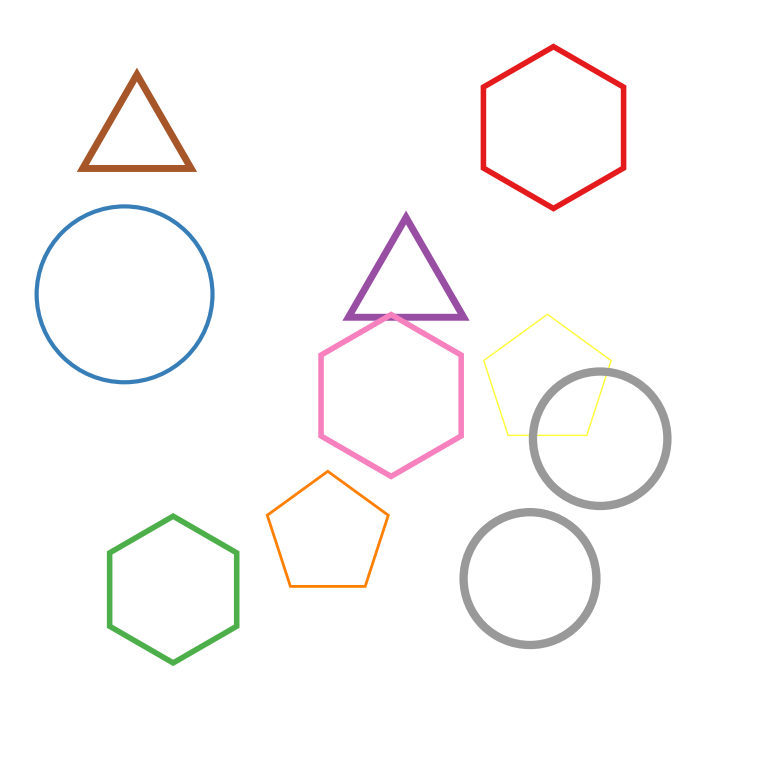[{"shape": "hexagon", "thickness": 2, "radius": 0.53, "center": [0.719, 0.834]}, {"shape": "circle", "thickness": 1.5, "radius": 0.57, "center": [0.162, 0.618]}, {"shape": "hexagon", "thickness": 2, "radius": 0.48, "center": [0.225, 0.234]}, {"shape": "triangle", "thickness": 2.5, "radius": 0.43, "center": [0.527, 0.631]}, {"shape": "pentagon", "thickness": 1, "radius": 0.41, "center": [0.426, 0.305]}, {"shape": "pentagon", "thickness": 0.5, "radius": 0.43, "center": [0.711, 0.505]}, {"shape": "triangle", "thickness": 2.5, "radius": 0.41, "center": [0.178, 0.822]}, {"shape": "hexagon", "thickness": 2, "radius": 0.53, "center": [0.508, 0.486]}, {"shape": "circle", "thickness": 3, "radius": 0.44, "center": [0.779, 0.43]}, {"shape": "circle", "thickness": 3, "radius": 0.43, "center": [0.688, 0.249]}]